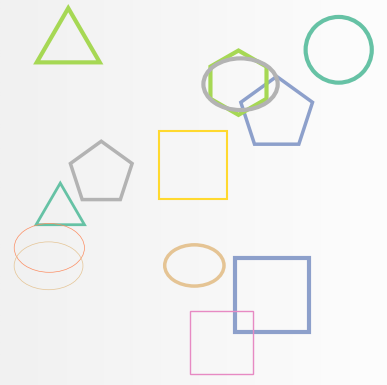[{"shape": "circle", "thickness": 3, "radius": 0.43, "center": [0.874, 0.871]}, {"shape": "triangle", "thickness": 2, "radius": 0.36, "center": [0.156, 0.452]}, {"shape": "oval", "thickness": 0.5, "radius": 0.45, "center": [0.127, 0.356]}, {"shape": "square", "thickness": 3, "radius": 0.48, "center": [0.702, 0.233]}, {"shape": "pentagon", "thickness": 2.5, "radius": 0.49, "center": [0.714, 0.704]}, {"shape": "square", "thickness": 1, "radius": 0.41, "center": [0.571, 0.11]}, {"shape": "triangle", "thickness": 3, "radius": 0.47, "center": [0.176, 0.885]}, {"shape": "hexagon", "thickness": 3, "radius": 0.42, "center": [0.615, 0.785]}, {"shape": "square", "thickness": 1.5, "radius": 0.44, "center": [0.498, 0.572]}, {"shape": "oval", "thickness": 0.5, "radius": 0.44, "center": [0.125, 0.31]}, {"shape": "oval", "thickness": 2.5, "radius": 0.38, "center": [0.502, 0.311]}, {"shape": "pentagon", "thickness": 2.5, "radius": 0.42, "center": [0.261, 0.549]}, {"shape": "oval", "thickness": 3, "radius": 0.48, "center": [0.621, 0.781]}]